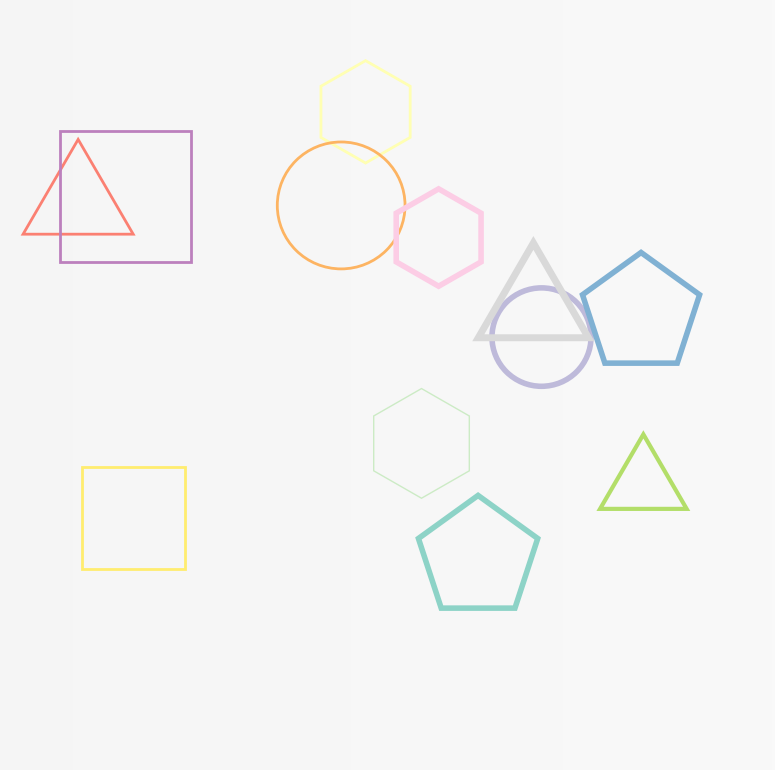[{"shape": "pentagon", "thickness": 2, "radius": 0.4, "center": [0.617, 0.276]}, {"shape": "hexagon", "thickness": 1, "radius": 0.33, "center": [0.472, 0.855]}, {"shape": "circle", "thickness": 2, "radius": 0.32, "center": [0.699, 0.562]}, {"shape": "triangle", "thickness": 1, "radius": 0.41, "center": [0.101, 0.737]}, {"shape": "pentagon", "thickness": 2, "radius": 0.4, "center": [0.827, 0.593]}, {"shape": "circle", "thickness": 1, "radius": 0.41, "center": [0.44, 0.733]}, {"shape": "triangle", "thickness": 1.5, "radius": 0.32, "center": [0.83, 0.371]}, {"shape": "hexagon", "thickness": 2, "radius": 0.32, "center": [0.566, 0.692]}, {"shape": "triangle", "thickness": 2.5, "radius": 0.41, "center": [0.688, 0.602]}, {"shape": "square", "thickness": 1, "radius": 0.42, "center": [0.162, 0.745]}, {"shape": "hexagon", "thickness": 0.5, "radius": 0.36, "center": [0.544, 0.424]}, {"shape": "square", "thickness": 1, "radius": 0.33, "center": [0.172, 0.327]}]